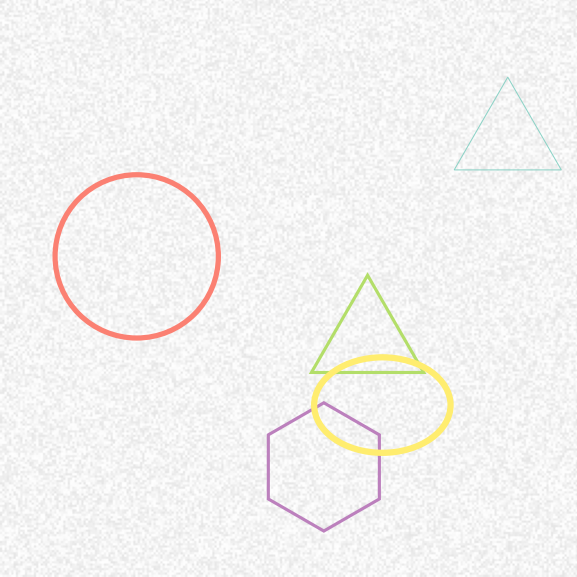[{"shape": "triangle", "thickness": 0.5, "radius": 0.54, "center": [0.879, 0.758]}, {"shape": "circle", "thickness": 2.5, "radius": 0.71, "center": [0.237, 0.555]}, {"shape": "triangle", "thickness": 1.5, "radius": 0.56, "center": [0.637, 0.41]}, {"shape": "hexagon", "thickness": 1.5, "radius": 0.56, "center": [0.561, 0.191]}, {"shape": "oval", "thickness": 3, "radius": 0.59, "center": [0.662, 0.298]}]